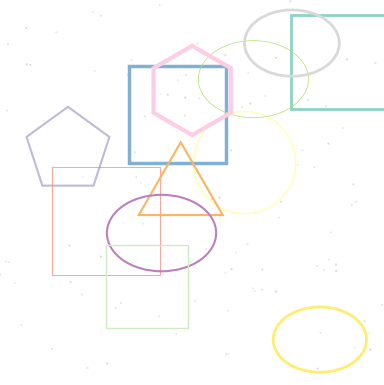[{"shape": "square", "thickness": 2, "radius": 0.61, "center": [0.878, 0.84]}, {"shape": "circle", "thickness": 1, "radius": 0.66, "center": [0.635, 0.578]}, {"shape": "pentagon", "thickness": 1.5, "radius": 0.57, "center": [0.177, 0.609]}, {"shape": "square", "thickness": 0.5, "radius": 0.7, "center": [0.275, 0.426]}, {"shape": "square", "thickness": 2.5, "radius": 0.63, "center": [0.461, 0.703]}, {"shape": "triangle", "thickness": 1.5, "radius": 0.63, "center": [0.469, 0.504]}, {"shape": "oval", "thickness": 0.5, "radius": 0.71, "center": [0.658, 0.794]}, {"shape": "hexagon", "thickness": 3, "radius": 0.58, "center": [0.499, 0.765]}, {"shape": "oval", "thickness": 2, "radius": 0.62, "center": [0.758, 0.888]}, {"shape": "oval", "thickness": 1.5, "radius": 0.71, "center": [0.42, 0.395]}, {"shape": "square", "thickness": 1, "radius": 0.54, "center": [0.382, 0.256]}, {"shape": "oval", "thickness": 2, "radius": 0.61, "center": [0.831, 0.118]}]